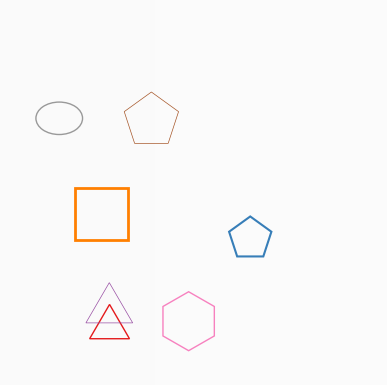[{"shape": "triangle", "thickness": 1, "radius": 0.3, "center": [0.283, 0.15]}, {"shape": "pentagon", "thickness": 1.5, "radius": 0.29, "center": [0.646, 0.38]}, {"shape": "triangle", "thickness": 0.5, "radius": 0.35, "center": [0.282, 0.196]}, {"shape": "square", "thickness": 2, "radius": 0.34, "center": [0.263, 0.445]}, {"shape": "pentagon", "thickness": 0.5, "radius": 0.37, "center": [0.391, 0.687]}, {"shape": "hexagon", "thickness": 1, "radius": 0.38, "center": [0.487, 0.166]}, {"shape": "oval", "thickness": 1, "radius": 0.3, "center": [0.153, 0.693]}]